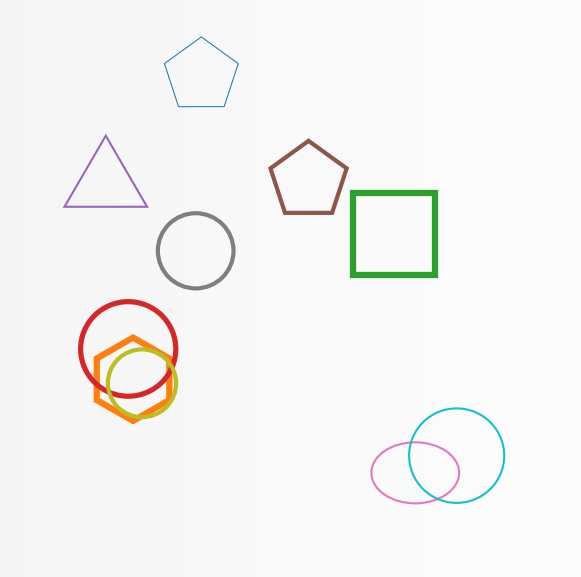[{"shape": "pentagon", "thickness": 0.5, "radius": 0.33, "center": [0.346, 0.868]}, {"shape": "hexagon", "thickness": 3, "radius": 0.36, "center": [0.229, 0.342]}, {"shape": "square", "thickness": 3, "radius": 0.36, "center": [0.678, 0.594]}, {"shape": "circle", "thickness": 2.5, "radius": 0.41, "center": [0.221, 0.395]}, {"shape": "triangle", "thickness": 1, "radius": 0.41, "center": [0.182, 0.682]}, {"shape": "pentagon", "thickness": 2, "radius": 0.34, "center": [0.531, 0.686]}, {"shape": "oval", "thickness": 1, "radius": 0.38, "center": [0.714, 0.18]}, {"shape": "circle", "thickness": 2, "radius": 0.33, "center": [0.337, 0.565]}, {"shape": "circle", "thickness": 2, "radius": 0.29, "center": [0.244, 0.335]}, {"shape": "circle", "thickness": 1, "radius": 0.41, "center": [0.786, 0.21]}]